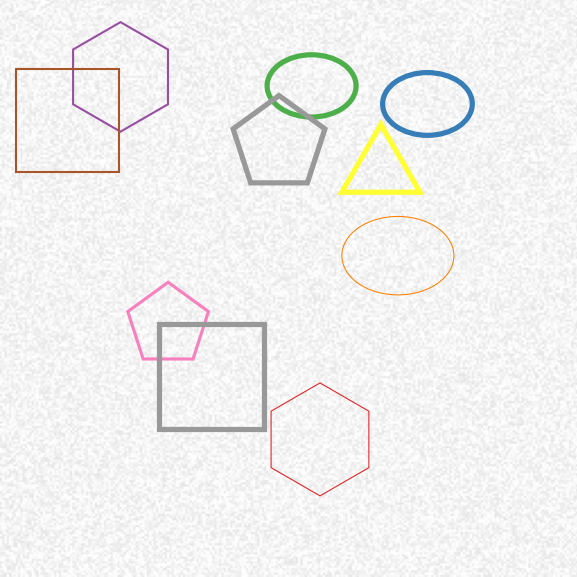[{"shape": "hexagon", "thickness": 0.5, "radius": 0.49, "center": [0.554, 0.238]}, {"shape": "oval", "thickness": 2.5, "radius": 0.39, "center": [0.74, 0.819]}, {"shape": "oval", "thickness": 2.5, "radius": 0.39, "center": [0.54, 0.85]}, {"shape": "hexagon", "thickness": 1, "radius": 0.47, "center": [0.209, 0.866]}, {"shape": "oval", "thickness": 0.5, "radius": 0.49, "center": [0.689, 0.556]}, {"shape": "triangle", "thickness": 2.5, "radius": 0.39, "center": [0.66, 0.705]}, {"shape": "square", "thickness": 1, "radius": 0.44, "center": [0.117, 0.79]}, {"shape": "pentagon", "thickness": 1.5, "radius": 0.37, "center": [0.291, 0.437]}, {"shape": "pentagon", "thickness": 2.5, "radius": 0.42, "center": [0.483, 0.75]}, {"shape": "square", "thickness": 2.5, "radius": 0.46, "center": [0.366, 0.348]}]